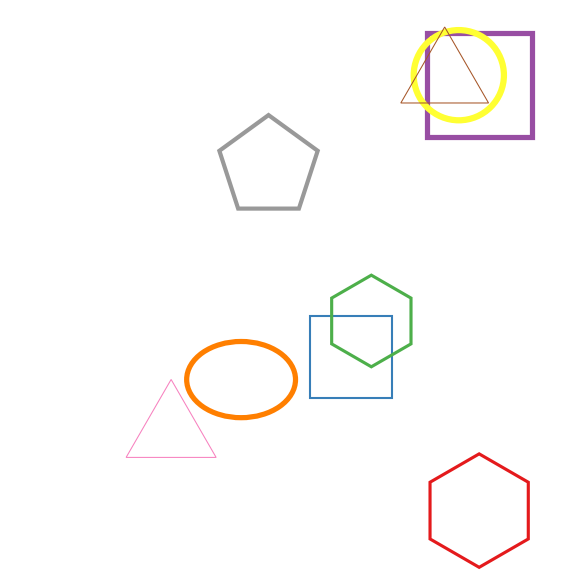[{"shape": "hexagon", "thickness": 1.5, "radius": 0.49, "center": [0.83, 0.115]}, {"shape": "square", "thickness": 1, "radius": 0.35, "center": [0.608, 0.38]}, {"shape": "hexagon", "thickness": 1.5, "radius": 0.4, "center": [0.643, 0.443]}, {"shape": "square", "thickness": 2.5, "radius": 0.45, "center": [0.83, 0.852]}, {"shape": "oval", "thickness": 2.5, "radius": 0.47, "center": [0.417, 0.342]}, {"shape": "circle", "thickness": 3, "radius": 0.39, "center": [0.794, 0.869]}, {"shape": "triangle", "thickness": 0.5, "radius": 0.44, "center": [0.77, 0.865]}, {"shape": "triangle", "thickness": 0.5, "radius": 0.45, "center": [0.296, 0.252]}, {"shape": "pentagon", "thickness": 2, "radius": 0.45, "center": [0.465, 0.71]}]